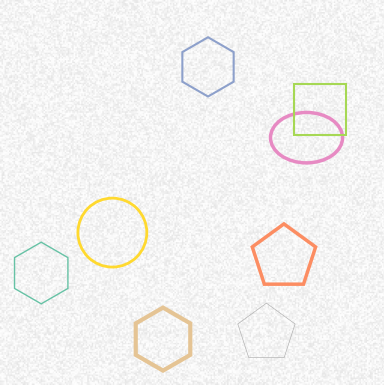[{"shape": "hexagon", "thickness": 1, "radius": 0.4, "center": [0.107, 0.291]}, {"shape": "pentagon", "thickness": 2.5, "radius": 0.43, "center": [0.738, 0.332]}, {"shape": "hexagon", "thickness": 1.5, "radius": 0.38, "center": [0.54, 0.826]}, {"shape": "oval", "thickness": 2.5, "radius": 0.47, "center": [0.796, 0.642]}, {"shape": "square", "thickness": 1.5, "radius": 0.34, "center": [0.832, 0.715]}, {"shape": "circle", "thickness": 2, "radius": 0.45, "center": [0.292, 0.396]}, {"shape": "hexagon", "thickness": 3, "radius": 0.41, "center": [0.423, 0.119]}, {"shape": "pentagon", "thickness": 0.5, "radius": 0.39, "center": [0.692, 0.134]}]